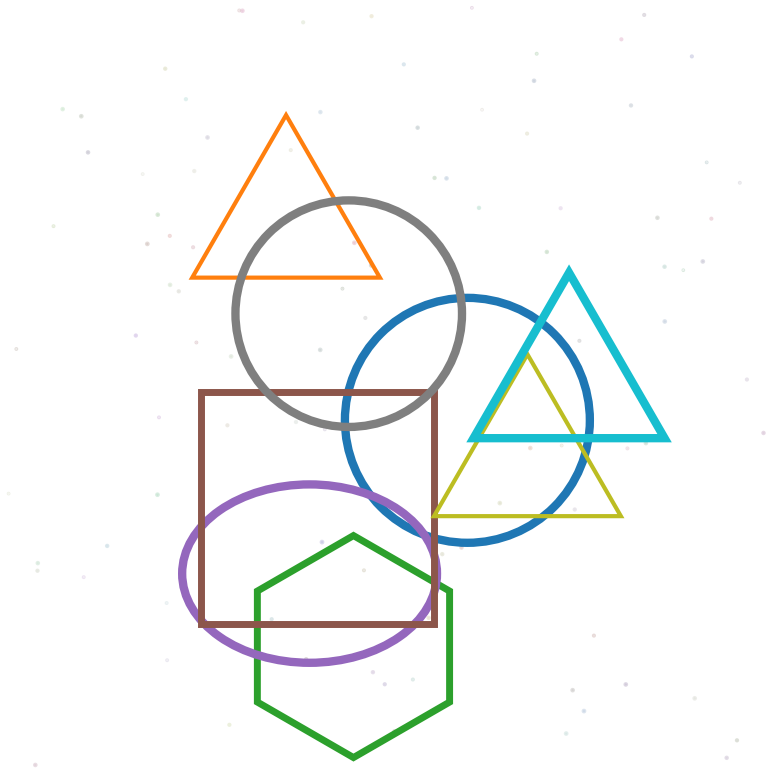[{"shape": "circle", "thickness": 3, "radius": 0.8, "center": [0.607, 0.454]}, {"shape": "triangle", "thickness": 1.5, "radius": 0.7, "center": [0.371, 0.71]}, {"shape": "hexagon", "thickness": 2.5, "radius": 0.72, "center": [0.459, 0.16]}, {"shape": "oval", "thickness": 3, "radius": 0.83, "center": [0.402, 0.255]}, {"shape": "square", "thickness": 2.5, "radius": 0.75, "center": [0.412, 0.34]}, {"shape": "circle", "thickness": 3, "radius": 0.74, "center": [0.453, 0.593]}, {"shape": "triangle", "thickness": 1.5, "radius": 0.7, "center": [0.685, 0.4]}, {"shape": "triangle", "thickness": 3, "radius": 0.72, "center": [0.739, 0.503]}]